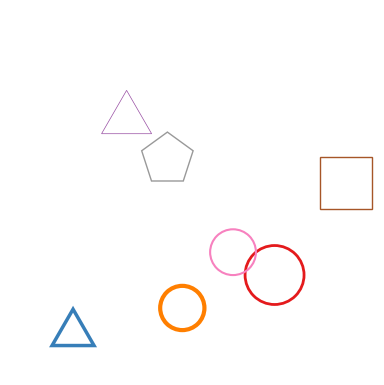[{"shape": "circle", "thickness": 2, "radius": 0.38, "center": [0.713, 0.286]}, {"shape": "triangle", "thickness": 2.5, "radius": 0.31, "center": [0.19, 0.134]}, {"shape": "triangle", "thickness": 0.5, "radius": 0.38, "center": [0.329, 0.69]}, {"shape": "circle", "thickness": 3, "radius": 0.29, "center": [0.474, 0.2]}, {"shape": "square", "thickness": 1, "radius": 0.34, "center": [0.899, 0.525]}, {"shape": "circle", "thickness": 1.5, "radius": 0.3, "center": [0.605, 0.345]}, {"shape": "pentagon", "thickness": 1, "radius": 0.35, "center": [0.435, 0.587]}]